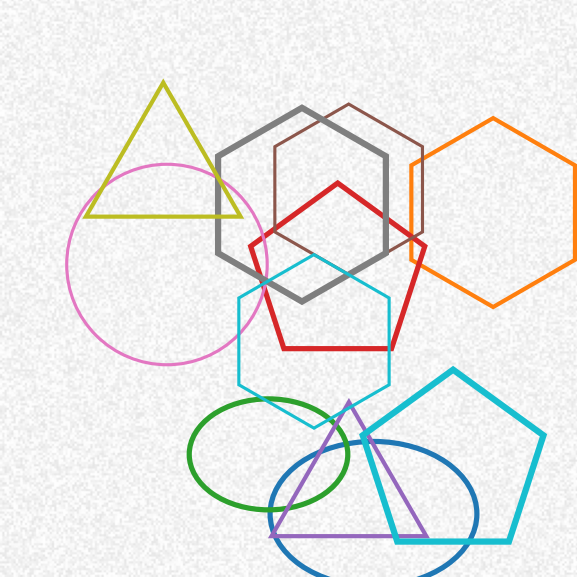[{"shape": "oval", "thickness": 2.5, "radius": 0.9, "center": [0.647, 0.109]}, {"shape": "hexagon", "thickness": 2, "radius": 0.82, "center": [0.854, 0.631]}, {"shape": "oval", "thickness": 2.5, "radius": 0.69, "center": [0.465, 0.212]}, {"shape": "pentagon", "thickness": 2.5, "radius": 0.79, "center": [0.585, 0.524]}, {"shape": "triangle", "thickness": 2, "radius": 0.77, "center": [0.604, 0.148]}, {"shape": "hexagon", "thickness": 1.5, "radius": 0.74, "center": [0.604, 0.671]}, {"shape": "circle", "thickness": 1.5, "radius": 0.87, "center": [0.289, 0.541]}, {"shape": "hexagon", "thickness": 3, "radius": 0.84, "center": [0.523, 0.645]}, {"shape": "triangle", "thickness": 2, "radius": 0.77, "center": [0.283, 0.701]}, {"shape": "hexagon", "thickness": 1.5, "radius": 0.75, "center": [0.544, 0.408]}, {"shape": "pentagon", "thickness": 3, "radius": 0.82, "center": [0.785, 0.194]}]